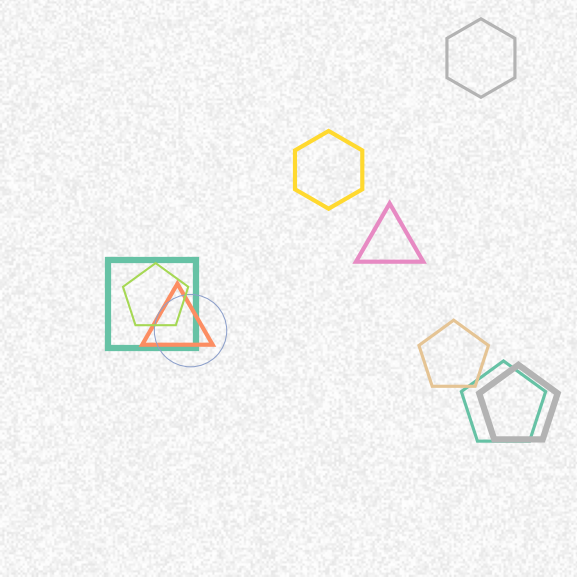[{"shape": "square", "thickness": 3, "radius": 0.38, "center": [0.263, 0.473]}, {"shape": "pentagon", "thickness": 1.5, "radius": 0.38, "center": [0.872, 0.297]}, {"shape": "triangle", "thickness": 2, "radius": 0.35, "center": [0.307, 0.437]}, {"shape": "circle", "thickness": 0.5, "radius": 0.31, "center": [0.33, 0.427]}, {"shape": "triangle", "thickness": 2, "radius": 0.34, "center": [0.675, 0.58]}, {"shape": "pentagon", "thickness": 1, "radius": 0.3, "center": [0.269, 0.484]}, {"shape": "hexagon", "thickness": 2, "radius": 0.34, "center": [0.569, 0.705]}, {"shape": "pentagon", "thickness": 1.5, "radius": 0.32, "center": [0.786, 0.381]}, {"shape": "pentagon", "thickness": 3, "radius": 0.36, "center": [0.898, 0.296]}, {"shape": "hexagon", "thickness": 1.5, "radius": 0.34, "center": [0.833, 0.899]}]